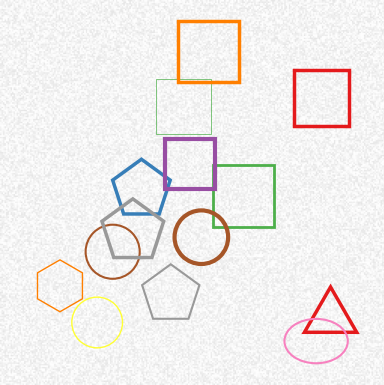[{"shape": "triangle", "thickness": 2.5, "radius": 0.39, "center": [0.859, 0.176]}, {"shape": "square", "thickness": 2.5, "radius": 0.36, "center": [0.834, 0.745]}, {"shape": "pentagon", "thickness": 2.5, "radius": 0.39, "center": [0.367, 0.508]}, {"shape": "square", "thickness": 2, "radius": 0.4, "center": [0.633, 0.491]}, {"shape": "square", "thickness": 0.5, "radius": 0.36, "center": [0.477, 0.724]}, {"shape": "square", "thickness": 3, "radius": 0.33, "center": [0.493, 0.574]}, {"shape": "square", "thickness": 2.5, "radius": 0.4, "center": [0.541, 0.866]}, {"shape": "hexagon", "thickness": 1, "radius": 0.34, "center": [0.156, 0.258]}, {"shape": "circle", "thickness": 1, "radius": 0.33, "center": [0.252, 0.162]}, {"shape": "circle", "thickness": 3, "radius": 0.35, "center": [0.523, 0.384]}, {"shape": "circle", "thickness": 1.5, "radius": 0.35, "center": [0.293, 0.346]}, {"shape": "oval", "thickness": 1.5, "radius": 0.41, "center": [0.821, 0.114]}, {"shape": "pentagon", "thickness": 2.5, "radius": 0.42, "center": [0.345, 0.399]}, {"shape": "pentagon", "thickness": 1.5, "radius": 0.39, "center": [0.444, 0.235]}]